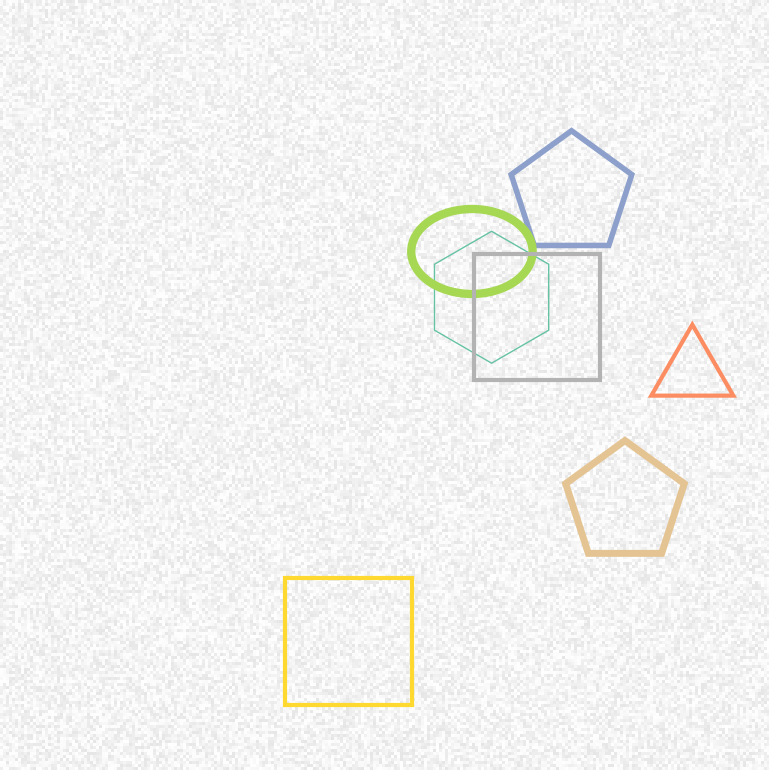[{"shape": "hexagon", "thickness": 0.5, "radius": 0.43, "center": [0.638, 0.614]}, {"shape": "triangle", "thickness": 1.5, "radius": 0.31, "center": [0.899, 0.517]}, {"shape": "pentagon", "thickness": 2, "radius": 0.41, "center": [0.742, 0.748]}, {"shape": "oval", "thickness": 3, "radius": 0.39, "center": [0.613, 0.673]}, {"shape": "square", "thickness": 1.5, "radius": 0.41, "center": [0.452, 0.167]}, {"shape": "pentagon", "thickness": 2.5, "radius": 0.4, "center": [0.812, 0.347]}, {"shape": "square", "thickness": 1.5, "radius": 0.41, "center": [0.697, 0.589]}]